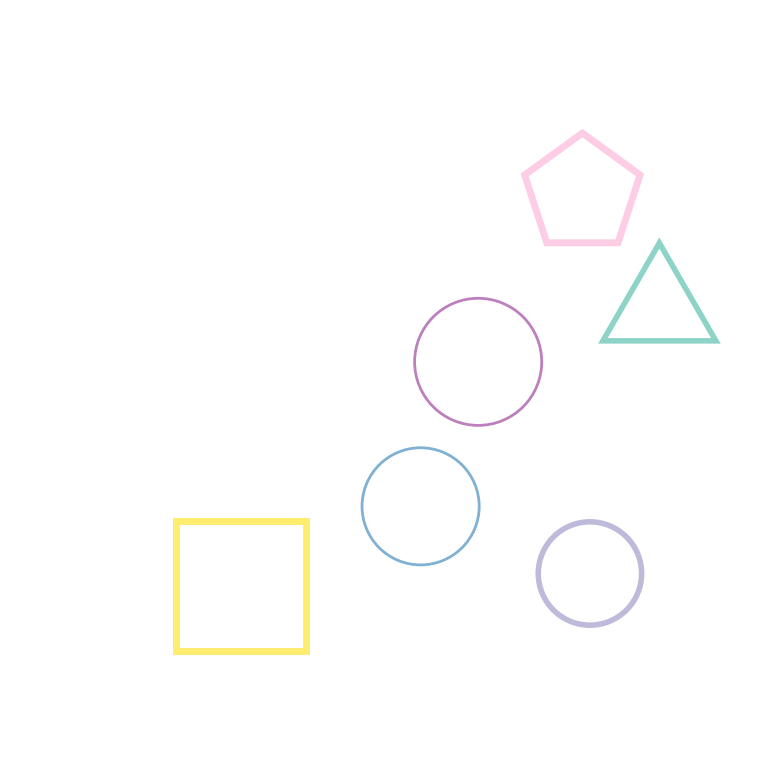[{"shape": "triangle", "thickness": 2, "radius": 0.42, "center": [0.856, 0.6]}, {"shape": "circle", "thickness": 2, "radius": 0.34, "center": [0.766, 0.255]}, {"shape": "circle", "thickness": 1, "radius": 0.38, "center": [0.546, 0.342]}, {"shape": "pentagon", "thickness": 2.5, "radius": 0.39, "center": [0.756, 0.748]}, {"shape": "circle", "thickness": 1, "radius": 0.41, "center": [0.621, 0.53]}, {"shape": "square", "thickness": 2.5, "radius": 0.42, "center": [0.313, 0.239]}]